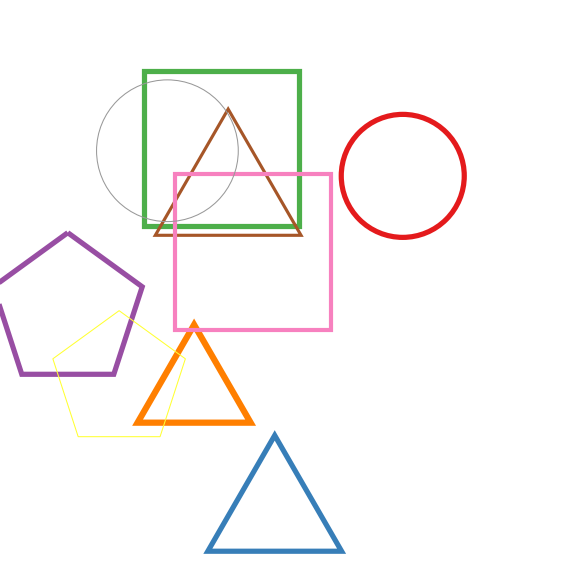[{"shape": "circle", "thickness": 2.5, "radius": 0.53, "center": [0.697, 0.695]}, {"shape": "triangle", "thickness": 2.5, "radius": 0.67, "center": [0.476, 0.111]}, {"shape": "square", "thickness": 2.5, "radius": 0.67, "center": [0.384, 0.742]}, {"shape": "pentagon", "thickness": 2.5, "radius": 0.68, "center": [0.117, 0.461]}, {"shape": "triangle", "thickness": 3, "radius": 0.57, "center": [0.336, 0.324]}, {"shape": "pentagon", "thickness": 0.5, "radius": 0.6, "center": [0.206, 0.341]}, {"shape": "triangle", "thickness": 1.5, "radius": 0.73, "center": [0.395, 0.665]}, {"shape": "square", "thickness": 2, "radius": 0.68, "center": [0.437, 0.563]}, {"shape": "circle", "thickness": 0.5, "radius": 0.61, "center": [0.29, 0.738]}]